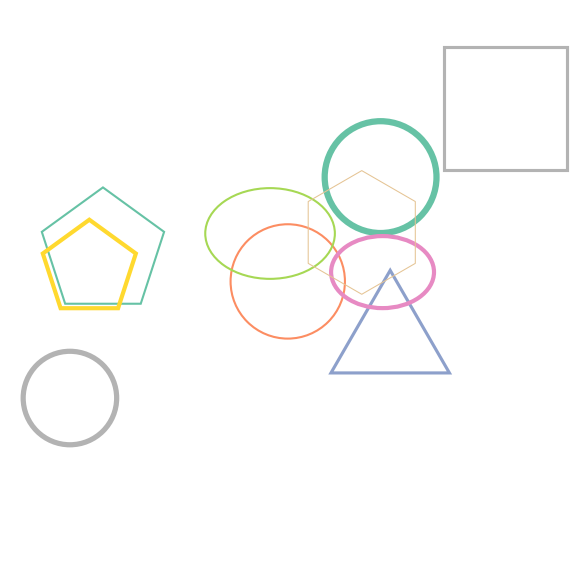[{"shape": "pentagon", "thickness": 1, "radius": 0.56, "center": [0.178, 0.563]}, {"shape": "circle", "thickness": 3, "radius": 0.48, "center": [0.659, 0.692]}, {"shape": "circle", "thickness": 1, "radius": 0.5, "center": [0.498, 0.512]}, {"shape": "triangle", "thickness": 1.5, "radius": 0.59, "center": [0.676, 0.413]}, {"shape": "oval", "thickness": 2, "radius": 0.45, "center": [0.662, 0.528]}, {"shape": "oval", "thickness": 1, "radius": 0.56, "center": [0.468, 0.595]}, {"shape": "pentagon", "thickness": 2, "radius": 0.42, "center": [0.155, 0.534]}, {"shape": "hexagon", "thickness": 0.5, "radius": 0.54, "center": [0.626, 0.597]}, {"shape": "square", "thickness": 1.5, "radius": 0.54, "center": [0.875, 0.811]}, {"shape": "circle", "thickness": 2.5, "radius": 0.4, "center": [0.121, 0.31]}]